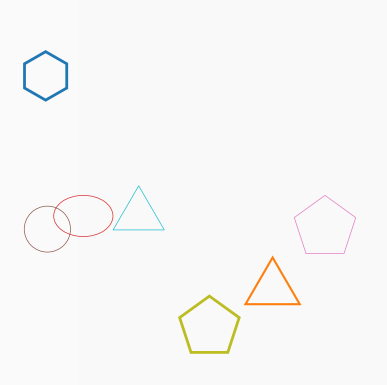[{"shape": "hexagon", "thickness": 2, "radius": 0.31, "center": [0.118, 0.803]}, {"shape": "triangle", "thickness": 1.5, "radius": 0.4, "center": [0.704, 0.25]}, {"shape": "oval", "thickness": 0.5, "radius": 0.38, "center": [0.215, 0.439]}, {"shape": "circle", "thickness": 0.5, "radius": 0.3, "center": [0.122, 0.405]}, {"shape": "pentagon", "thickness": 0.5, "radius": 0.42, "center": [0.839, 0.409]}, {"shape": "pentagon", "thickness": 2, "radius": 0.4, "center": [0.54, 0.15]}, {"shape": "triangle", "thickness": 0.5, "radius": 0.38, "center": [0.358, 0.441]}]